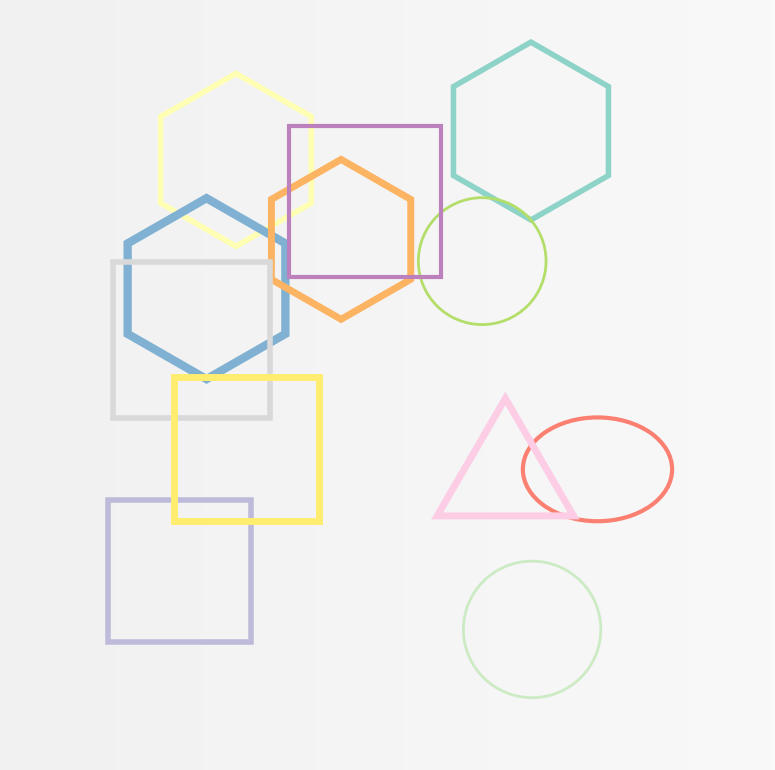[{"shape": "hexagon", "thickness": 2, "radius": 0.58, "center": [0.685, 0.83]}, {"shape": "hexagon", "thickness": 2, "radius": 0.56, "center": [0.304, 0.792]}, {"shape": "square", "thickness": 2, "radius": 0.46, "center": [0.232, 0.258]}, {"shape": "oval", "thickness": 1.5, "radius": 0.48, "center": [0.771, 0.39]}, {"shape": "hexagon", "thickness": 3, "radius": 0.59, "center": [0.266, 0.625]}, {"shape": "hexagon", "thickness": 2.5, "radius": 0.52, "center": [0.44, 0.689]}, {"shape": "circle", "thickness": 1, "radius": 0.41, "center": [0.622, 0.661]}, {"shape": "triangle", "thickness": 2.5, "radius": 0.51, "center": [0.652, 0.381]}, {"shape": "square", "thickness": 2, "radius": 0.51, "center": [0.247, 0.558]}, {"shape": "square", "thickness": 1.5, "radius": 0.49, "center": [0.471, 0.738]}, {"shape": "circle", "thickness": 1, "radius": 0.44, "center": [0.687, 0.183]}, {"shape": "square", "thickness": 2.5, "radius": 0.47, "center": [0.318, 0.417]}]